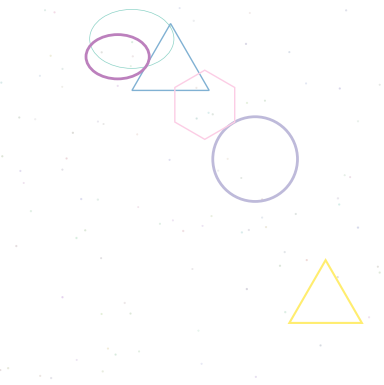[{"shape": "oval", "thickness": 0.5, "radius": 0.55, "center": [0.342, 0.899]}, {"shape": "circle", "thickness": 2, "radius": 0.55, "center": [0.663, 0.587]}, {"shape": "triangle", "thickness": 1, "radius": 0.58, "center": [0.443, 0.823]}, {"shape": "hexagon", "thickness": 1, "radius": 0.45, "center": [0.532, 0.728]}, {"shape": "oval", "thickness": 2, "radius": 0.41, "center": [0.306, 0.853]}, {"shape": "triangle", "thickness": 1.5, "radius": 0.54, "center": [0.846, 0.216]}]